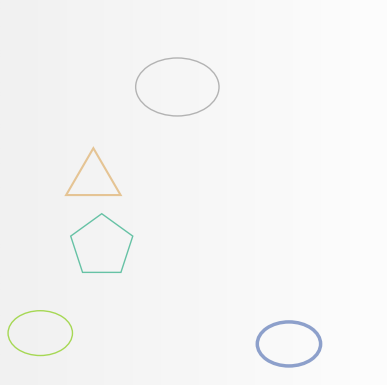[{"shape": "pentagon", "thickness": 1, "radius": 0.42, "center": [0.263, 0.361]}, {"shape": "oval", "thickness": 2.5, "radius": 0.41, "center": [0.746, 0.107]}, {"shape": "oval", "thickness": 1, "radius": 0.42, "center": [0.104, 0.135]}, {"shape": "triangle", "thickness": 1.5, "radius": 0.41, "center": [0.241, 0.534]}, {"shape": "oval", "thickness": 1, "radius": 0.54, "center": [0.458, 0.774]}]